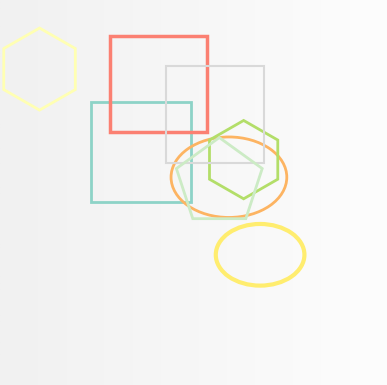[{"shape": "square", "thickness": 2, "radius": 0.65, "center": [0.363, 0.605]}, {"shape": "hexagon", "thickness": 2, "radius": 0.53, "center": [0.102, 0.821]}, {"shape": "square", "thickness": 2.5, "radius": 0.63, "center": [0.409, 0.782]}, {"shape": "oval", "thickness": 2, "radius": 0.75, "center": [0.591, 0.54]}, {"shape": "hexagon", "thickness": 2, "radius": 0.51, "center": [0.629, 0.585]}, {"shape": "square", "thickness": 1.5, "radius": 0.63, "center": [0.555, 0.703]}, {"shape": "pentagon", "thickness": 2, "radius": 0.58, "center": [0.566, 0.526]}, {"shape": "oval", "thickness": 3, "radius": 0.57, "center": [0.671, 0.338]}]